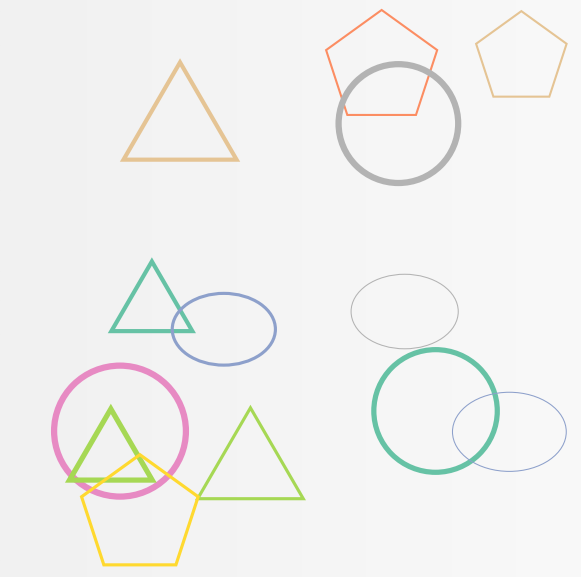[{"shape": "triangle", "thickness": 2, "radius": 0.4, "center": [0.261, 0.466]}, {"shape": "circle", "thickness": 2.5, "radius": 0.53, "center": [0.749, 0.287]}, {"shape": "pentagon", "thickness": 1, "radius": 0.5, "center": [0.657, 0.881]}, {"shape": "oval", "thickness": 1.5, "radius": 0.44, "center": [0.385, 0.429]}, {"shape": "oval", "thickness": 0.5, "radius": 0.49, "center": [0.876, 0.251]}, {"shape": "circle", "thickness": 3, "radius": 0.57, "center": [0.206, 0.253]}, {"shape": "triangle", "thickness": 2.5, "radius": 0.41, "center": [0.191, 0.209]}, {"shape": "triangle", "thickness": 1.5, "radius": 0.52, "center": [0.431, 0.188]}, {"shape": "pentagon", "thickness": 1.5, "radius": 0.53, "center": [0.241, 0.106]}, {"shape": "pentagon", "thickness": 1, "radius": 0.41, "center": [0.897, 0.898]}, {"shape": "triangle", "thickness": 2, "radius": 0.56, "center": [0.31, 0.779]}, {"shape": "circle", "thickness": 3, "radius": 0.51, "center": [0.685, 0.785]}, {"shape": "oval", "thickness": 0.5, "radius": 0.46, "center": [0.696, 0.46]}]